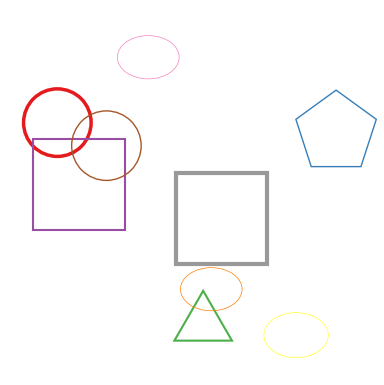[{"shape": "circle", "thickness": 2.5, "radius": 0.44, "center": [0.149, 0.681]}, {"shape": "pentagon", "thickness": 1, "radius": 0.55, "center": [0.873, 0.656]}, {"shape": "triangle", "thickness": 1.5, "radius": 0.43, "center": [0.528, 0.158]}, {"shape": "square", "thickness": 1.5, "radius": 0.6, "center": [0.206, 0.52]}, {"shape": "oval", "thickness": 0.5, "radius": 0.4, "center": [0.549, 0.249]}, {"shape": "oval", "thickness": 0.5, "radius": 0.42, "center": [0.769, 0.129]}, {"shape": "circle", "thickness": 1, "radius": 0.45, "center": [0.276, 0.622]}, {"shape": "oval", "thickness": 0.5, "radius": 0.4, "center": [0.385, 0.851]}, {"shape": "square", "thickness": 3, "radius": 0.59, "center": [0.576, 0.432]}]